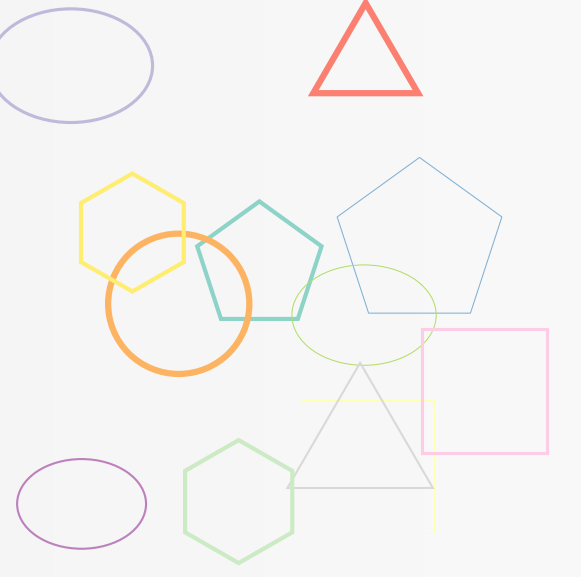[{"shape": "pentagon", "thickness": 2, "radius": 0.56, "center": [0.446, 0.538]}, {"shape": "square", "thickness": 0.5, "radius": 0.57, "center": [0.632, 0.192]}, {"shape": "oval", "thickness": 1.5, "radius": 0.7, "center": [0.122, 0.885]}, {"shape": "triangle", "thickness": 3, "radius": 0.52, "center": [0.629, 0.89]}, {"shape": "pentagon", "thickness": 0.5, "radius": 0.75, "center": [0.722, 0.577]}, {"shape": "circle", "thickness": 3, "radius": 0.61, "center": [0.307, 0.473]}, {"shape": "oval", "thickness": 0.5, "radius": 0.62, "center": [0.626, 0.454]}, {"shape": "square", "thickness": 1.5, "radius": 0.53, "center": [0.834, 0.322]}, {"shape": "triangle", "thickness": 1, "radius": 0.72, "center": [0.62, 0.226]}, {"shape": "oval", "thickness": 1, "radius": 0.55, "center": [0.14, 0.127]}, {"shape": "hexagon", "thickness": 2, "radius": 0.53, "center": [0.411, 0.131]}, {"shape": "hexagon", "thickness": 2, "radius": 0.51, "center": [0.228, 0.596]}]